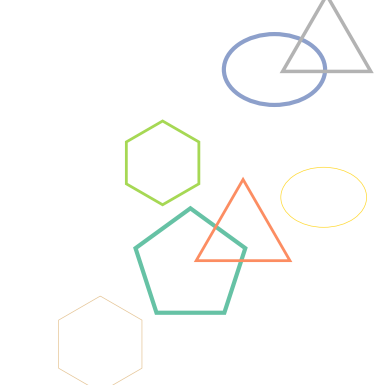[{"shape": "pentagon", "thickness": 3, "radius": 0.75, "center": [0.495, 0.309]}, {"shape": "triangle", "thickness": 2, "radius": 0.7, "center": [0.631, 0.393]}, {"shape": "oval", "thickness": 3, "radius": 0.66, "center": [0.713, 0.819]}, {"shape": "hexagon", "thickness": 2, "radius": 0.54, "center": [0.422, 0.577]}, {"shape": "oval", "thickness": 0.5, "radius": 0.56, "center": [0.841, 0.488]}, {"shape": "hexagon", "thickness": 0.5, "radius": 0.62, "center": [0.26, 0.106]}, {"shape": "triangle", "thickness": 2.5, "radius": 0.66, "center": [0.849, 0.881]}]